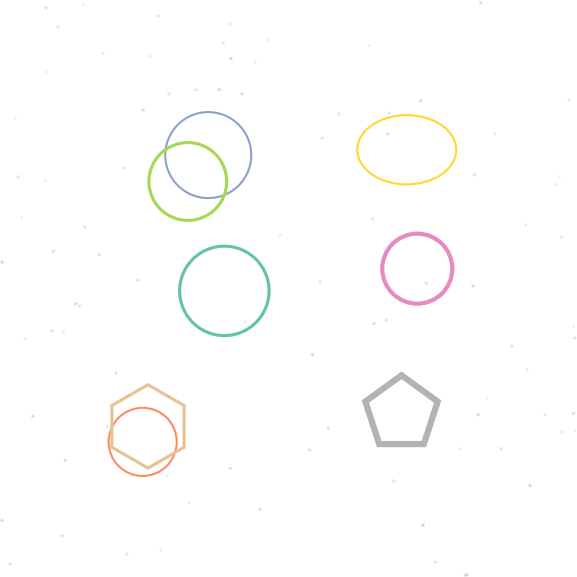[{"shape": "circle", "thickness": 1.5, "radius": 0.39, "center": [0.388, 0.495]}, {"shape": "circle", "thickness": 1, "radius": 0.3, "center": [0.247, 0.234]}, {"shape": "circle", "thickness": 1, "radius": 0.37, "center": [0.361, 0.731]}, {"shape": "circle", "thickness": 2, "radius": 0.3, "center": [0.723, 0.534]}, {"shape": "circle", "thickness": 1.5, "radius": 0.34, "center": [0.325, 0.685]}, {"shape": "oval", "thickness": 1, "radius": 0.43, "center": [0.704, 0.74]}, {"shape": "hexagon", "thickness": 1.5, "radius": 0.36, "center": [0.256, 0.261]}, {"shape": "pentagon", "thickness": 3, "radius": 0.33, "center": [0.695, 0.283]}]